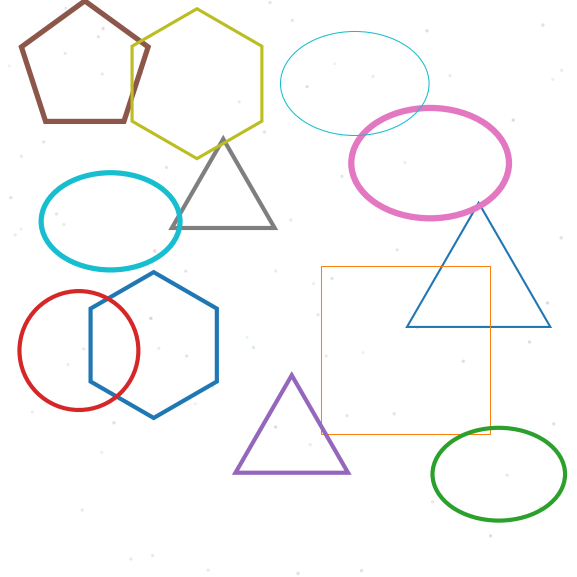[{"shape": "hexagon", "thickness": 2, "radius": 0.63, "center": [0.266, 0.402]}, {"shape": "triangle", "thickness": 1, "radius": 0.72, "center": [0.829, 0.505]}, {"shape": "square", "thickness": 0.5, "radius": 0.73, "center": [0.702, 0.393]}, {"shape": "oval", "thickness": 2, "radius": 0.57, "center": [0.864, 0.178]}, {"shape": "circle", "thickness": 2, "radius": 0.51, "center": [0.137, 0.392]}, {"shape": "triangle", "thickness": 2, "radius": 0.56, "center": [0.505, 0.237]}, {"shape": "pentagon", "thickness": 2.5, "radius": 0.58, "center": [0.147, 0.882]}, {"shape": "oval", "thickness": 3, "radius": 0.68, "center": [0.745, 0.717]}, {"shape": "triangle", "thickness": 2, "radius": 0.51, "center": [0.387, 0.656]}, {"shape": "hexagon", "thickness": 1.5, "radius": 0.65, "center": [0.341, 0.854]}, {"shape": "oval", "thickness": 0.5, "radius": 0.64, "center": [0.614, 0.855]}, {"shape": "oval", "thickness": 2.5, "radius": 0.6, "center": [0.191, 0.616]}]